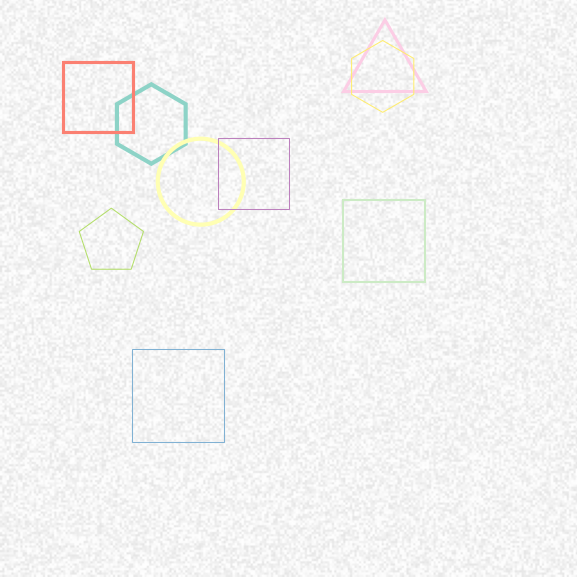[{"shape": "hexagon", "thickness": 2, "radius": 0.34, "center": [0.262, 0.784]}, {"shape": "circle", "thickness": 2, "radius": 0.37, "center": [0.348, 0.685]}, {"shape": "square", "thickness": 1.5, "radius": 0.3, "center": [0.17, 0.832]}, {"shape": "square", "thickness": 0.5, "radius": 0.4, "center": [0.308, 0.314]}, {"shape": "pentagon", "thickness": 0.5, "radius": 0.29, "center": [0.193, 0.58]}, {"shape": "triangle", "thickness": 1.5, "radius": 0.41, "center": [0.667, 0.882]}, {"shape": "square", "thickness": 0.5, "radius": 0.31, "center": [0.44, 0.699]}, {"shape": "square", "thickness": 1, "radius": 0.35, "center": [0.665, 0.582]}, {"shape": "hexagon", "thickness": 0.5, "radius": 0.31, "center": [0.663, 0.867]}]